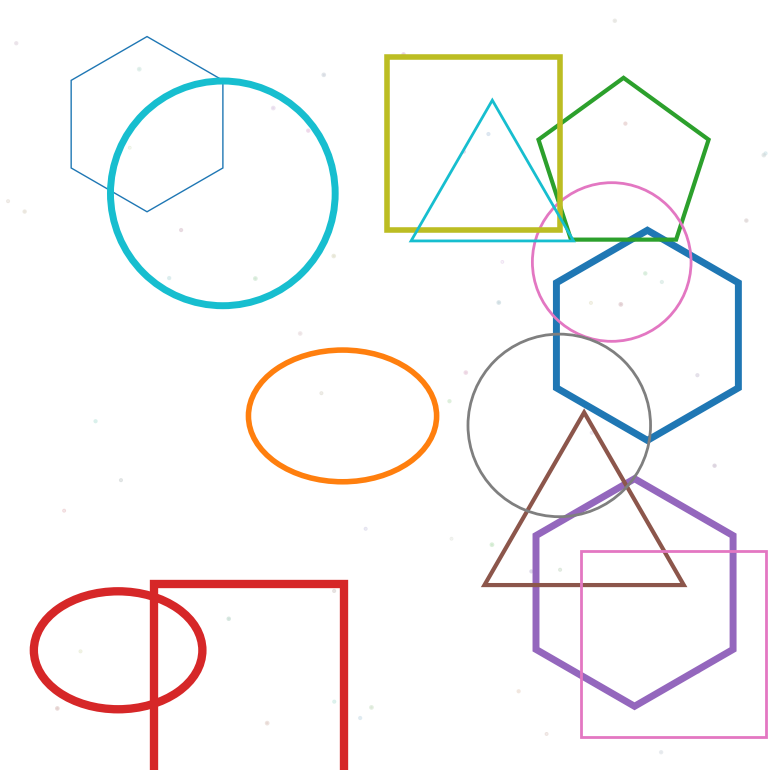[{"shape": "hexagon", "thickness": 2.5, "radius": 0.68, "center": [0.841, 0.565]}, {"shape": "hexagon", "thickness": 0.5, "radius": 0.57, "center": [0.191, 0.839]}, {"shape": "oval", "thickness": 2, "radius": 0.61, "center": [0.445, 0.46]}, {"shape": "pentagon", "thickness": 1.5, "radius": 0.58, "center": [0.81, 0.783]}, {"shape": "square", "thickness": 3, "radius": 0.62, "center": [0.323, 0.118]}, {"shape": "oval", "thickness": 3, "radius": 0.55, "center": [0.153, 0.155]}, {"shape": "hexagon", "thickness": 2.5, "radius": 0.74, "center": [0.824, 0.231]}, {"shape": "triangle", "thickness": 1.5, "radius": 0.75, "center": [0.759, 0.315]}, {"shape": "circle", "thickness": 1, "radius": 0.52, "center": [0.794, 0.66]}, {"shape": "square", "thickness": 1, "radius": 0.6, "center": [0.875, 0.164]}, {"shape": "circle", "thickness": 1, "radius": 0.59, "center": [0.726, 0.448]}, {"shape": "square", "thickness": 2, "radius": 0.56, "center": [0.615, 0.814]}, {"shape": "circle", "thickness": 2.5, "radius": 0.73, "center": [0.289, 0.749]}, {"shape": "triangle", "thickness": 1, "radius": 0.61, "center": [0.639, 0.748]}]